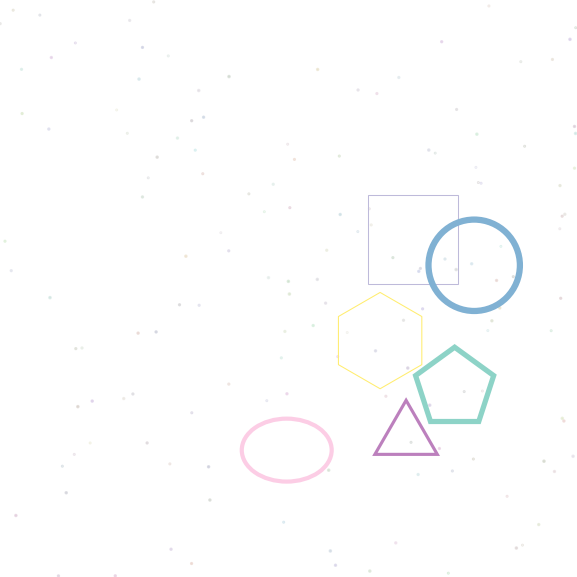[{"shape": "pentagon", "thickness": 2.5, "radius": 0.36, "center": [0.787, 0.327]}, {"shape": "square", "thickness": 0.5, "radius": 0.39, "center": [0.715, 0.584]}, {"shape": "circle", "thickness": 3, "radius": 0.4, "center": [0.821, 0.54]}, {"shape": "oval", "thickness": 2, "radius": 0.39, "center": [0.496, 0.22]}, {"shape": "triangle", "thickness": 1.5, "radius": 0.31, "center": [0.703, 0.244]}, {"shape": "hexagon", "thickness": 0.5, "radius": 0.42, "center": [0.658, 0.409]}]